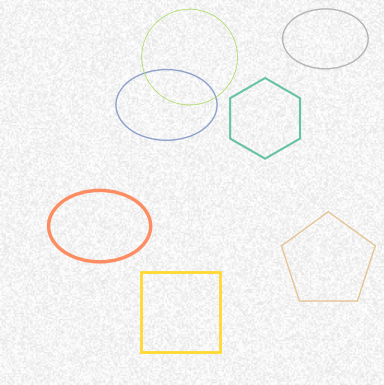[{"shape": "hexagon", "thickness": 1.5, "radius": 0.52, "center": [0.689, 0.693]}, {"shape": "oval", "thickness": 2.5, "radius": 0.66, "center": [0.259, 0.413]}, {"shape": "oval", "thickness": 1, "radius": 0.66, "center": [0.432, 0.727]}, {"shape": "circle", "thickness": 0.5, "radius": 0.62, "center": [0.492, 0.852]}, {"shape": "square", "thickness": 2, "radius": 0.52, "center": [0.469, 0.19]}, {"shape": "pentagon", "thickness": 1, "radius": 0.64, "center": [0.853, 0.322]}, {"shape": "oval", "thickness": 1, "radius": 0.56, "center": [0.845, 0.899]}]